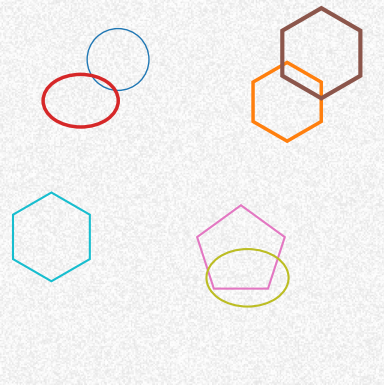[{"shape": "circle", "thickness": 1, "radius": 0.4, "center": [0.307, 0.845]}, {"shape": "hexagon", "thickness": 2.5, "radius": 0.51, "center": [0.746, 0.736]}, {"shape": "oval", "thickness": 2.5, "radius": 0.49, "center": [0.21, 0.738]}, {"shape": "hexagon", "thickness": 3, "radius": 0.59, "center": [0.835, 0.862]}, {"shape": "pentagon", "thickness": 1.5, "radius": 0.6, "center": [0.626, 0.347]}, {"shape": "oval", "thickness": 1.5, "radius": 0.53, "center": [0.643, 0.278]}, {"shape": "hexagon", "thickness": 1.5, "radius": 0.58, "center": [0.134, 0.385]}]